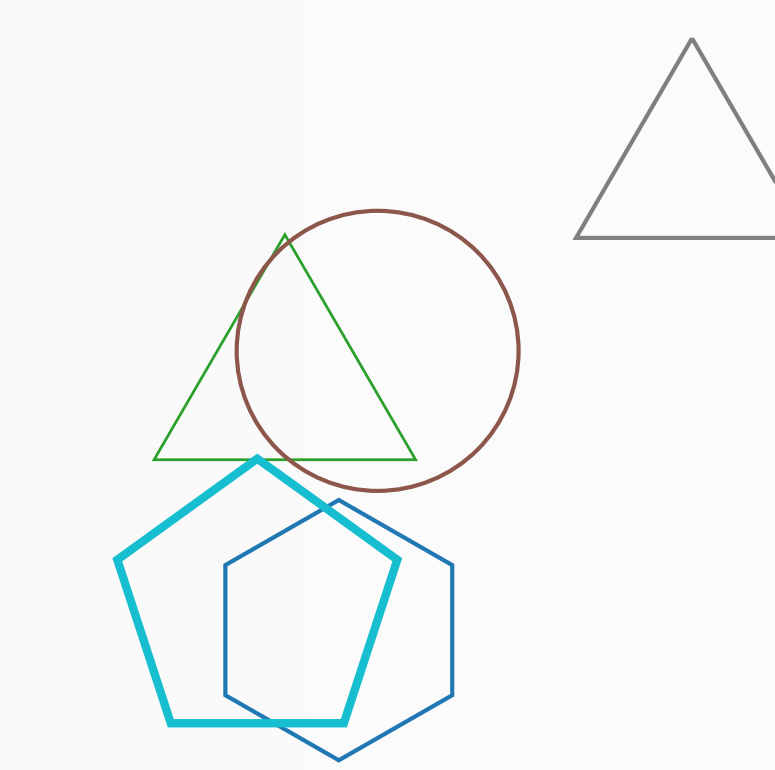[{"shape": "hexagon", "thickness": 1.5, "radius": 0.84, "center": [0.437, 0.182]}, {"shape": "triangle", "thickness": 1, "radius": 0.97, "center": [0.368, 0.5]}, {"shape": "circle", "thickness": 1.5, "radius": 0.91, "center": [0.487, 0.544]}, {"shape": "triangle", "thickness": 1.5, "radius": 0.86, "center": [0.893, 0.777]}, {"shape": "pentagon", "thickness": 3, "radius": 0.95, "center": [0.332, 0.214]}]